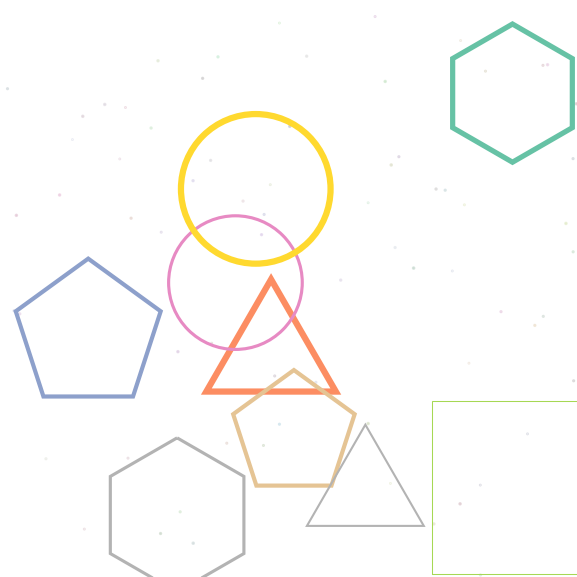[{"shape": "hexagon", "thickness": 2.5, "radius": 0.6, "center": [0.887, 0.838]}, {"shape": "triangle", "thickness": 3, "radius": 0.65, "center": [0.469, 0.386]}, {"shape": "pentagon", "thickness": 2, "radius": 0.66, "center": [0.153, 0.419]}, {"shape": "circle", "thickness": 1.5, "radius": 0.58, "center": [0.408, 0.51]}, {"shape": "square", "thickness": 0.5, "radius": 0.75, "center": [0.898, 0.155]}, {"shape": "circle", "thickness": 3, "radius": 0.65, "center": [0.443, 0.672]}, {"shape": "pentagon", "thickness": 2, "radius": 0.55, "center": [0.509, 0.248]}, {"shape": "triangle", "thickness": 1, "radius": 0.58, "center": [0.633, 0.147]}, {"shape": "hexagon", "thickness": 1.5, "radius": 0.67, "center": [0.307, 0.107]}]